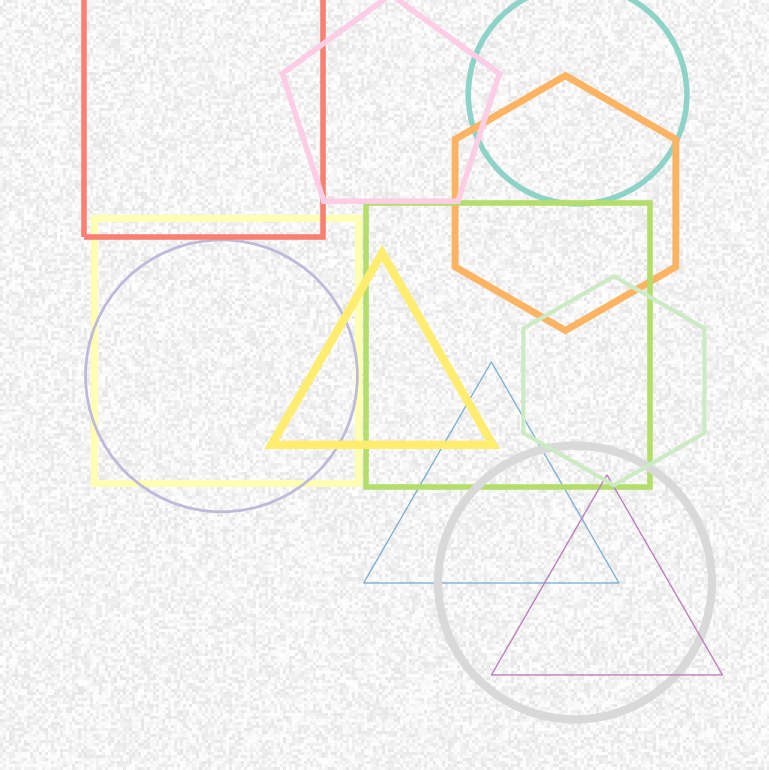[{"shape": "circle", "thickness": 2, "radius": 0.71, "center": [0.75, 0.877]}, {"shape": "square", "thickness": 2.5, "radius": 0.86, "center": [0.294, 0.545]}, {"shape": "circle", "thickness": 1, "radius": 0.88, "center": [0.288, 0.512]}, {"shape": "square", "thickness": 2, "radius": 0.78, "center": [0.264, 0.847]}, {"shape": "triangle", "thickness": 0.5, "radius": 0.96, "center": [0.638, 0.339]}, {"shape": "hexagon", "thickness": 2.5, "radius": 0.83, "center": [0.734, 0.736]}, {"shape": "square", "thickness": 2, "radius": 0.92, "center": [0.66, 0.552]}, {"shape": "pentagon", "thickness": 2, "radius": 0.74, "center": [0.508, 0.859]}, {"shape": "circle", "thickness": 3, "radius": 0.89, "center": [0.747, 0.244]}, {"shape": "triangle", "thickness": 0.5, "radius": 0.87, "center": [0.788, 0.21]}, {"shape": "hexagon", "thickness": 1.5, "radius": 0.68, "center": [0.797, 0.506]}, {"shape": "triangle", "thickness": 3, "radius": 0.83, "center": [0.496, 0.505]}]